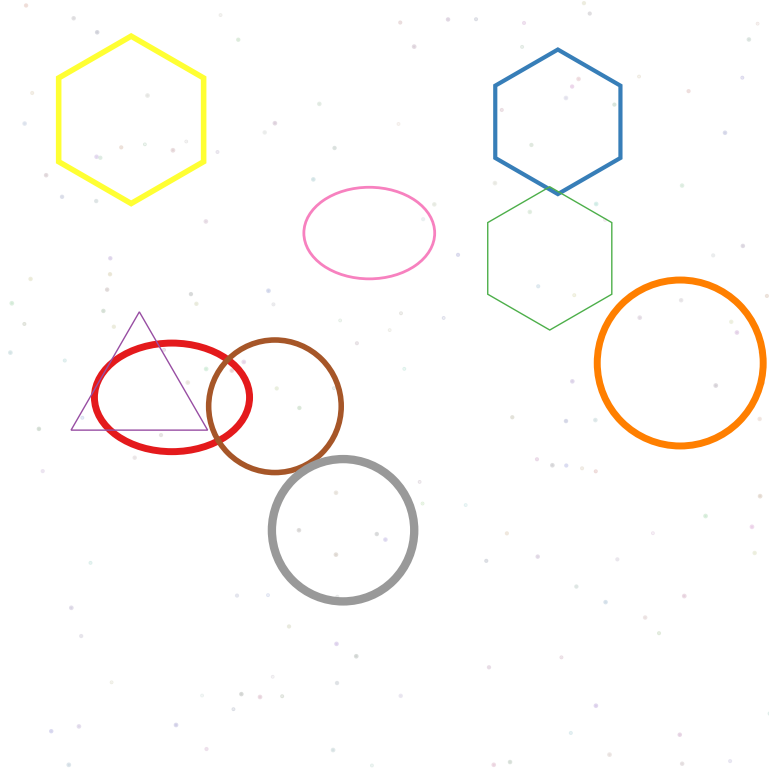[{"shape": "oval", "thickness": 2.5, "radius": 0.5, "center": [0.223, 0.484]}, {"shape": "hexagon", "thickness": 1.5, "radius": 0.47, "center": [0.724, 0.842]}, {"shape": "hexagon", "thickness": 0.5, "radius": 0.47, "center": [0.714, 0.664]}, {"shape": "triangle", "thickness": 0.5, "radius": 0.51, "center": [0.181, 0.493]}, {"shape": "circle", "thickness": 2.5, "radius": 0.54, "center": [0.883, 0.529]}, {"shape": "hexagon", "thickness": 2, "radius": 0.54, "center": [0.17, 0.844]}, {"shape": "circle", "thickness": 2, "radius": 0.43, "center": [0.357, 0.472]}, {"shape": "oval", "thickness": 1, "radius": 0.42, "center": [0.48, 0.697]}, {"shape": "circle", "thickness": 3, "radius": 0.46, "center": [0.446, 0.311]}]